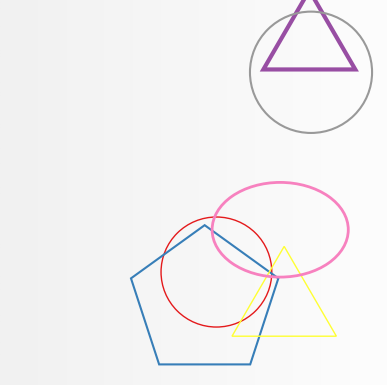[{"shape": "circle", "thickness": 1, "radius": 0.71, "center": [0.558, 0.293]}, {"shape": "pentagon", "thickness": 1.5, "radius": 1.0, "center": [0.528, 0.215]}, {"shape": "triangle", "thickness": 3, "radius": 0.68, "center": [0.798, 0.888]}, {"shape": "triangle", "thickness": 1, "radius": 0.78, "center": [0.733, 0.204]}, {"shape": "oval", "thickness": 2, "radius": 0.88, "center": [0.723, 0.403]}, {"shape": "circle", "thickness": 1.5, "radius": 0.79, "center": [0.803, 0.812]}]